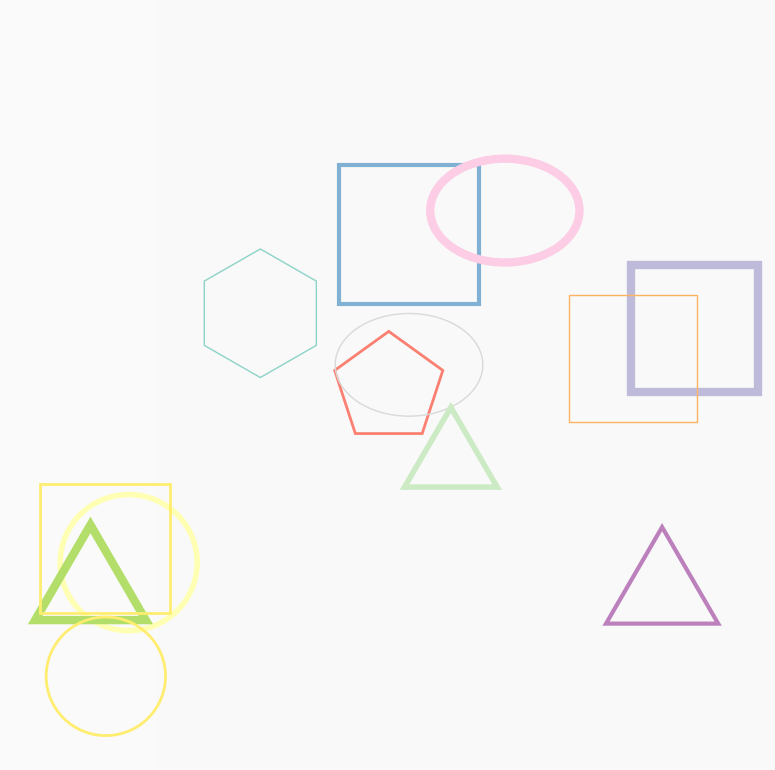[{"shape": "hexagon", "thickness": 0.5, "radius": 0.42, "center": [0.336, 0.593]}, {"shape": "circle", "thickness": 2, "radius": 0.44, "center": [0.166, 0.269]}, {"shape": "square", "thickness": 3, "radius": 0.41, "center": [0.896, 0.573]}, {"shape": "pentagon", "thickness": 1, "radius": 0.37, "center": [0.502, 0.496]}, {"shape": "square", "thickness": 1.5, "radius": 0.45, "center": [0.528, 0.695]}, {"shape": "square", "thickness": 0.5, "radius": 0.41, "center": [0.817, 0.534]}, {"shape": "triangle", "thickness": 3, "radius": 0.41, "center": [0.117, 0.236]}, {"shape": "oval", "thickness": 3, "radius": 0.48, "center": [0.651, 0.727]}, {"shape": "oval", "thickness": 0.5, "radius": 0.48, "center": [0.528, 0.526]}, {"shape": "triangle", "thickness": 1.5, "radius": 0.42, "center": [0.854, 0.232]}, {"shape": "triangle", "thickness": 2, "radius": 0.35, "center": [0.582, 0.402]}, {"shape": "circle", "thickness": 1, "radius": 0.39, "center": [0.137, 0.122]}, {"shape": "square", "thickness": 1, "radius": 0.42, "center": [0.135, 0.288]}]